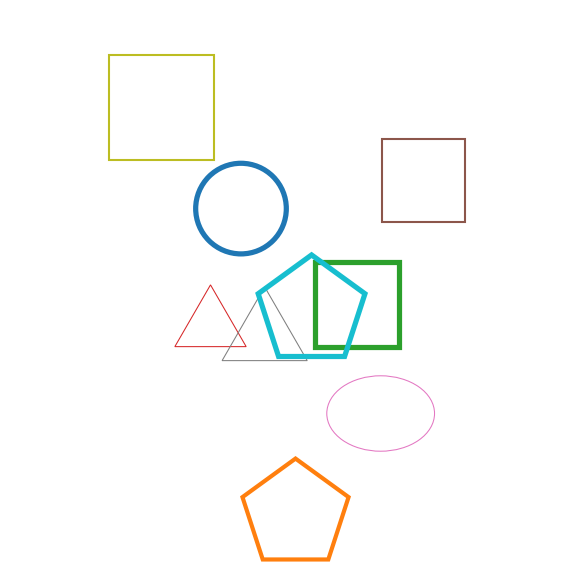[{"shape": "circle", "thickness": 2.5, "radius": 0.39, "center": [0.417, 0.638]}, {"shape": "pentagon", "thickness": 2, "radius": 0.48, "center": [0.512, 0.108]}, {"shape": "square", "thickness": 2.5, "radius": 0.36, "center": [0.618, 0.472]}, {"shape": "triangle", "thickness": 0.5, "radius": 0.36, "center": [0.365, 0.435]}, {"shape": "square", "thickness": 1, "radius": 0.36, "center": [0.734, 0.686]}, {"shape": "oval", "thickness": 0.5, "radius": 0.47, "center": [0.659, 0.283]}, {"shape": "triangle", "thickness": 0.5, "radius": 0.43, "center": [0.458, 0.417]}, {"shape": "square", "thickness": 1, "radius": 0.46, "center": [0.279, 0.813]}, {"shape": "pentagon", "thickness": 2.5, "radius": 0.49, "center": [0.54, 0.46]}]